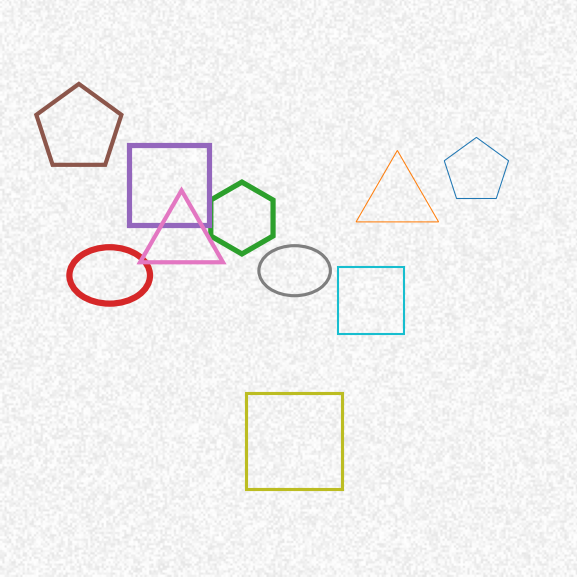[{"shape": "pentagon", "thickness": 0.5, "radius": 0.29, "center": [0.825, 0.703]}, {"shape": "triangle", "thickness": 0.5, "radius": 0.41, "center": [0.688, 0.656]}, {"shape": "hexagon", "thickness": 2.5, "radius": 0.31, "center": [0.419, 0.622]}, {"shape": "oval", "thickness": 3, "radius": 0.35, "center": [0.19, 0.522]}, {"shape": "square", "thickness": 2.5, "radius": 0.35, "center": [0.293, 0.679]}, {"shape": "pentagon", "thickness": 2, "radius": 0.39, "center": [0.137, 0.776]}, {"shape": "triangle", "thickness": 2, "radius": 0.41, "center": [0.314, 0.586]}, {"shape": "oval", "thickness": 1.5, "radius": 0.31, "center": [0.51, 0.53]}, {"shape": "square", "thickness": 1.5, "radius": 0.42, "center": [0.509, 0.236]}, {"shape": "square", "thickness": 1, "radius": 0.29, "center": [0.642, 0.479]}]